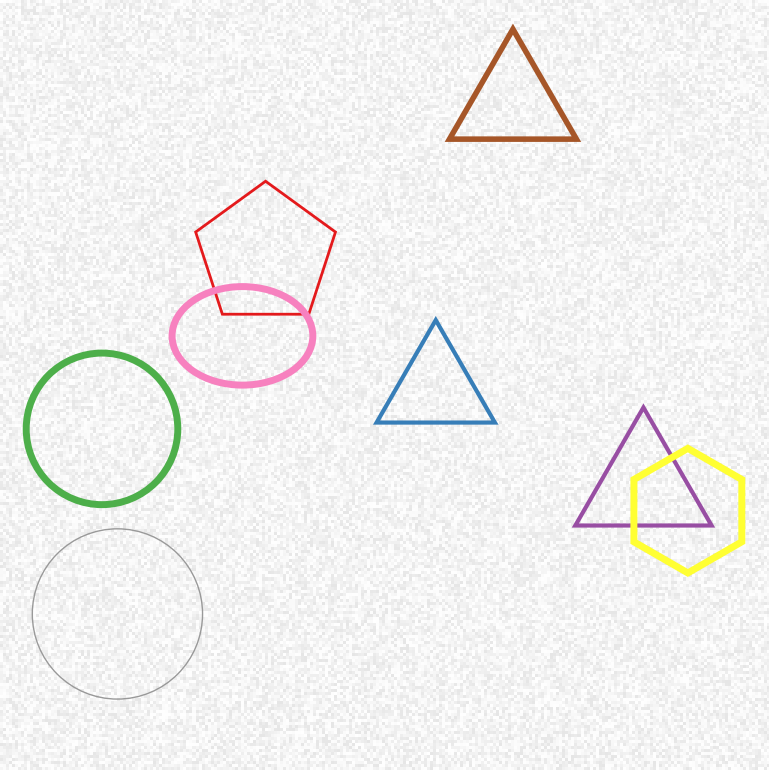[{"shape": "pentagon", "thickness": 1, "radius": 0.48, "center": [0.345, 0.669]}, {"shape": "triangle", "thickness": 1.5, "radius": 0.44, "center": [0.566, 0.496]}, {"shape": "circle", "thickness": 2.5, "radius": 0.49, "center": [0.132, 0.443]}, {"shape": "triangle", "thickness": 1.5, "radius": 0.51, "center": [0.836, 0.369]}, {"shape": "hexagon", "thickness": 2.5, "radius": 0.4, "center": [0.893, 0.337]}, {"shape": "triangle", "thickness": 2, "radius": 0.48, "center": [0.666, 0.867]}, {"shape": "oval", "thickness": 2.5, "radius": 0.46, "center": [0.315, 0.564]}, {"shape": "circle", "thickness": 0.5, "radius": 0.55, "center": [0.153, 0.203]}]